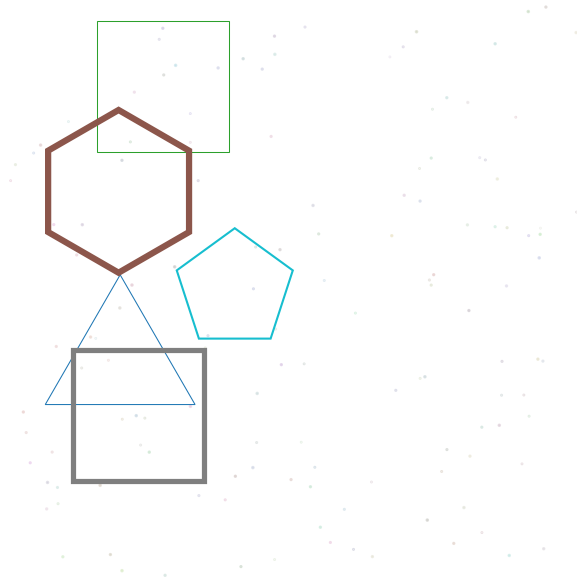[{"shape": "triangle", "thickness": 0.5, "radius": 0.75, "center": [0.208, 0.373]}, {"shape": "square", "thickness": 0.5, "radius": 0.57, "center": [0.282, 0.85]}, {"shape": "hexagon", "thickness": 3, "radius": 0.7, "center": [0.205, 0.668]}, {"shape": "square", "thickness": 2.5, "radius": 0.57, "center": [0.239, 0.28]}, {"shape": "pentagon", "thickness": 1, "radius": 0.53, "center": [0.407, 0.498]}]